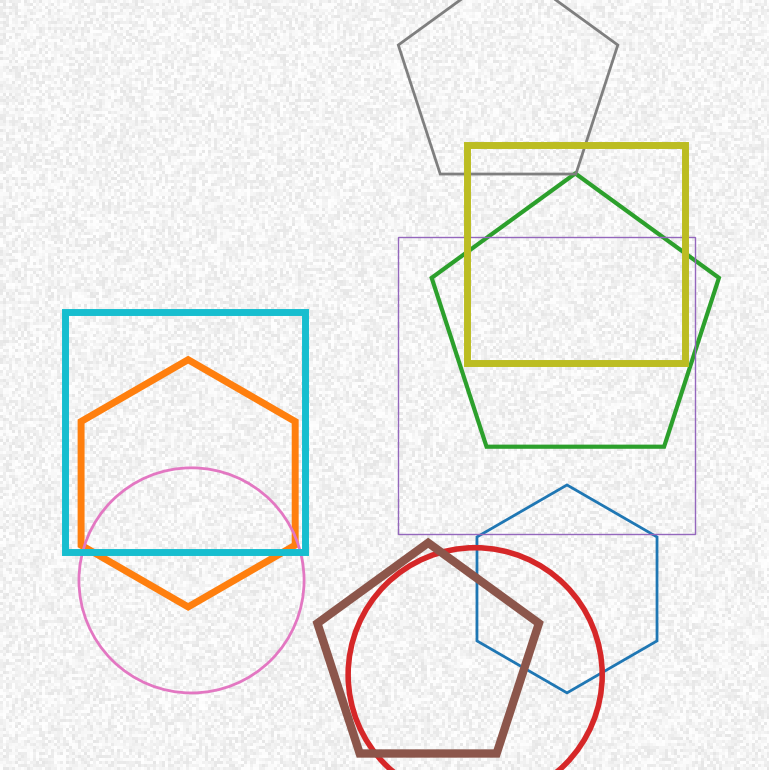[{"shape": "hexagon", "thickness": 1, "radius": 0.67, "center": [0.736, 0.235]}, {"shape": "hexagon", "thickness": 2.5, "radius": 0.8, "center": [0.244, 0.372]}, {"shape": "pentagon", "thickness": 1.5, "radius": 0.98, "center": [0.747, 0.579]}, {"shape": "circle", "thickness": 2, "radius": 0.82, "center": [0.617, 0.124]}, {"shape": "square", "thickness": 0.5, "radius": 0.96, "center": [0.71, 0.499]}, {"shape": "pentagon", "thickness": 3, "radius": 0.76, "center": [0.556, 0.144]}, {"shape": "circle", "thickness": 1, "radius": 0.73, "center": [0.249, 0.246]}, {"shape": "pentagon", "thickness": 1, "radius": 0.75, "center": [0.66, 0.895]}, {"shape": "square", "thickness": 2.5, "radius": 0.71, "center": [0.748, 0.67]}, {"shape": "square", "thickness": 2.5, "radius": 0.78, "center": [0.24, 0.439]}]